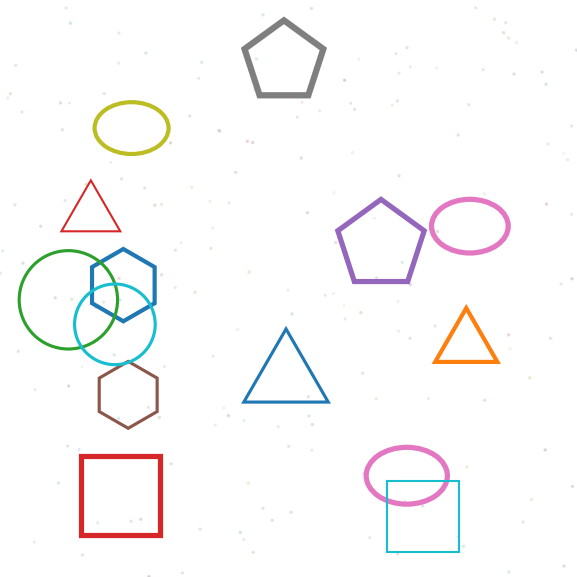[{"shape": "hexagon", "thickness": 2, "radius": 0.31, "center": [0.214, 0.505]}, {"shape": "triangle", "thickness": 1.5, "radius": 0.42, "center": [0.495, 0.345]}, {"shape": "triangle", "thickness": 2, "radius": 0.31, "center": [0.807, 0.404]}, {"shape": "circle", "thickness": 1.5, "radius": 0.43, "center": [0.118, 0.48]}, {"shape": "square", "thickness": 2.5, "radius": 0.34, "center": [0.209, 0.141]}, {"shape": "triangle", "thickness": 1, "radius": 0.29, "center": [0.157, 0.628]}, {"shape": "pentagon", "thickness": 2.5, "radius": 0.39, "center": [0.66, 0.575]}, {"shape": "hexagon", "thickness": 1.5, "radius": 0.29, "center": [0.222, 0.315]}, {"shape": "oval", "thickness": 2.5, "radius": 0.35, "center": [0.704, 0.175]}, {"shape": "oval", "thickness": 2.5, "radius": 0.33, "center": [0.814, 0.608]}, {"shape": "pentagon", "thickness": 3, "radius": 0.36, "center": [0.492, 0.892]}, {"shape": "oval", "thickness": 2, "radius": 0.32, "center": [0.228, 0.777]}, {"shape": "circle", "thickness": 1.5, "radius": 0.35, "center": [0.199, 0.438]}, {"shape": "square", "thickness": 1, "radius": 0.31, "center": [0.733, 0.105]}]